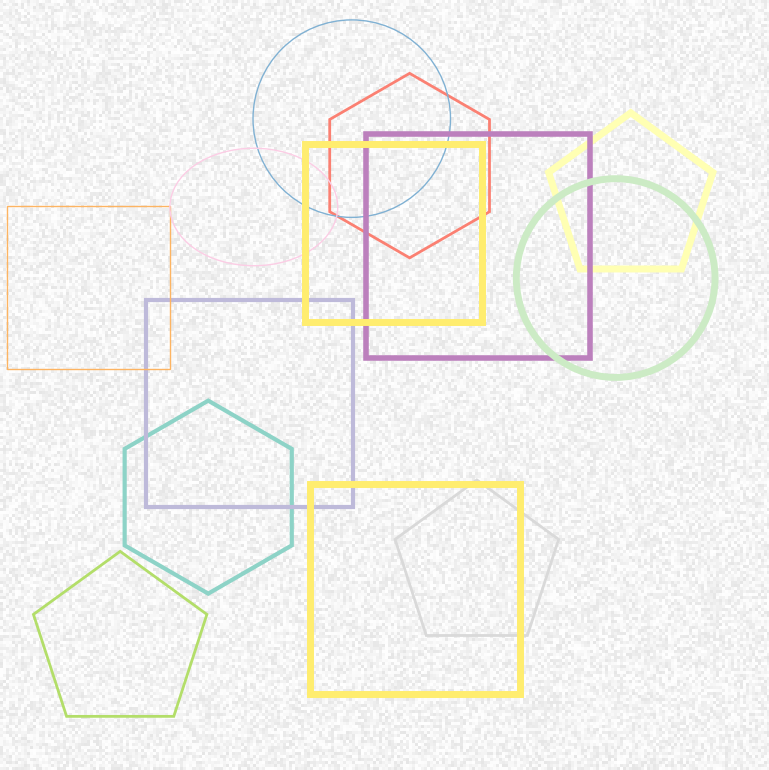[{"shape": "hexagon", "thickness": 1.5, "radius": 0.63, "center": [0.27, 0.354]}, {"shape": "pentagon", "thickness": 2.5, "radius": 0.56, "center": [0.819, 0.741]}, {"shape": "square", "thickness": 1.5, "radius": 0.67, "center": [0.325, 0.477]}, {"shape": "hexagon", "thickness": 1, "radius": 0.6, "center": [0.532, 0.785]}, {"shape": "circle", "thickness": 0.5, "radius": 0.64, "center": [0.457, 0.846]}, {"shape": "square", "thickness": 0.5, "radius": 0.53, "center": [0.115, 0.627]}, {"shape": "pentagon", "thickness": 1, "radius": 0.59, "center": [0.156, 0.165]}, {"shape": "oval", "thickness": 0.5, "radius": 0.54, "center": [0.33, 0.731]}, {"shape": "pentagon", "thickness": 1, "radius": 0.56, "center": [0.619, 0.265]}, {"shape": "square", "thickness": 2, "radius": 0.73, "center": [0.621, 0.681]}, {"shape": "circle", "thickness": 2.5, "radius": 0.65, "center": [0.8, 0.639]}, {"shape": "square", "thickness": 2.5, "radius": 0.68, "center": [0.539, 0.235]}, {"shape": "square", "thickness": 2.5, "radius": 0.58, "center": [0.511, 0.698]}]